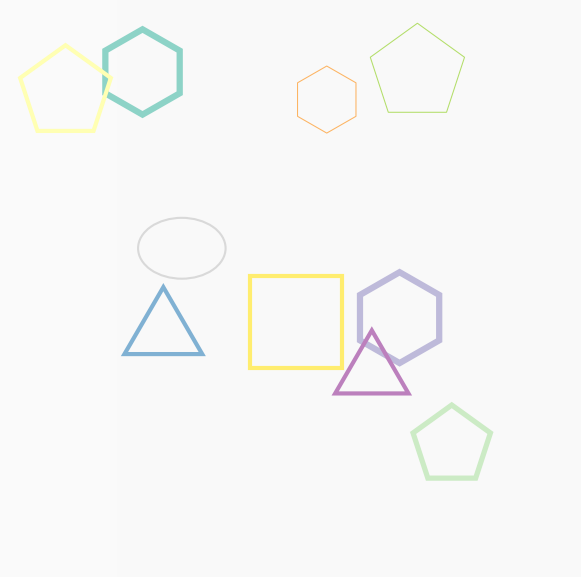[{"shape": "hexagon", "thickness": 3, "radius": 0.37, "center": [0.245, 0.875]}, {"shape": "pentagon", "thickness": 2, "radius": 0.41, "center": [0.113, 0.839]}, {"shape": "hexagon", "thickness": 3, "radius": 0.39, "center": [0.687, 0.449]}, {"shape": "triangle", "thickness": 2, "radius": 0.39, "center": [0.281, 0.425]}, {"shape": "hexagon", "thickness": 0.5, "radius": 0.29, "center": [0.562, 0.827]}, {"shape": "pentagon", "thickness": 0.5, "radius": 0.43, "center": [0.718, 0.874]}, {"shape": "oval", "thickness": 1, "radius": 0.38, "center": [0.313, 0.569]}, {"shape": "triangle", "thickness": 2, "radius": 0.36, "center": [0.64, 0.354]}, {"shape": "pentagon", "thickness": 2.5, "radius": 0.35, "center": [0.777, 0.228]}, {"shape": "square", "thickness": 2, "radius": 0.4, "center": [0.509, 0.441]}]